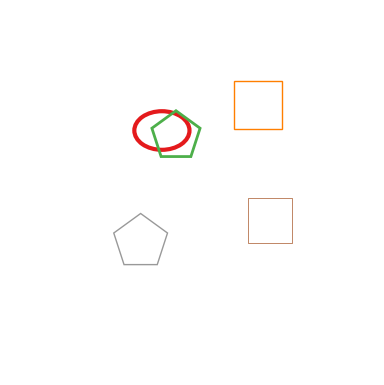[{"shape": "oval", "thickness": 3, "radius": 0.36, "center": [0.421, 0.661]}, {"shape": "pentagon", "thickness": 2, "radius": 0.33, "center": [0.457, 0.647]}, {"shape": "square", "thickness": 1, "radius": 0.31, "center": [0.671, 0.727]}, {"shape": "square", "thickness": 0.5, "radius": 0.29, "center": [0.701, 0.427]}, {"shape": "pentagon", "thickness": 1, "radius": 0.37, "center": [0.365, 0.372]}]